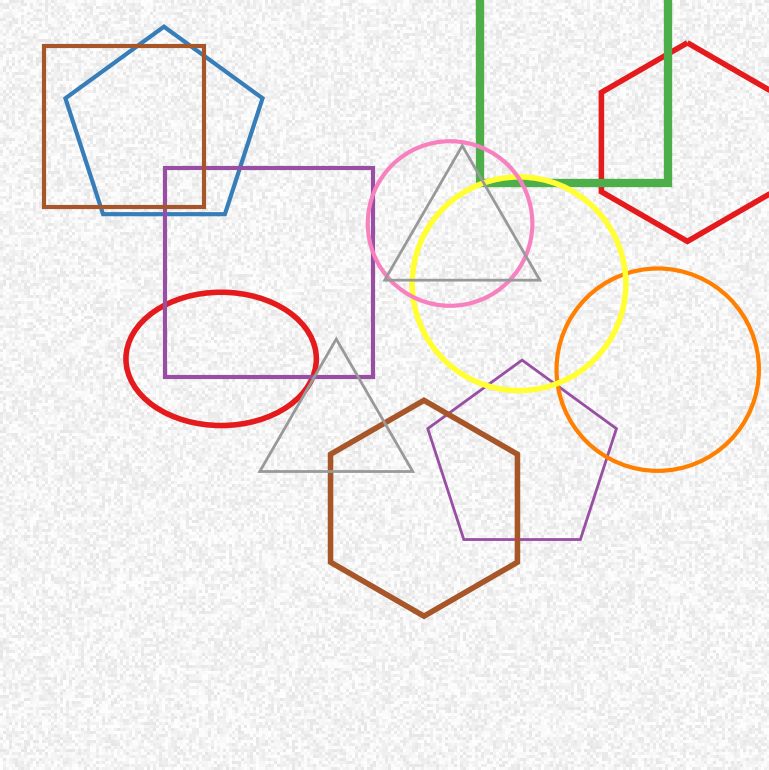[{"shape": "oval", "thickness": 2, "radius": 0.62, "center": [0.287, 0.534]}, {"shape": "hexagon", "thickness": 2, "radius": 0.64, "center": [0.893, 0.815]}, {"shape": "pentagon", "thickness": 1.5, "radius": 0.67, "center": [0.213, 0.831]}, {"shape": "square", "thickness": 3, "radius": 0.61, "center": [0.746, 0.884]}, {"shape": "square", "thickness": 1.5, "radius": 0.68, "center": [0.349, 0.646]}, {"shape": "pentagon", "thickness": 1, "radius": 0.64, "center": [0.678, 0.404]}, {"shape": "circle", "thickness": 1.5, "radius": 0.66, "center": [0.854, 0.52]}, {"shape": "circle", "thickness": 2, "radius": 0.69, "center": [0.674, 0.631]}, {"shape": "square", "thickness": 1.5, "radius": 0.52, "center": [0.161, 0.836]}, {"shape": "hexagon", "thickness": 2, "radius": 0.7, "center": [0.551, 0.34]}, {"shape": "circle", "thickness": 1.5, "radius": 0.53, "center": [0.584, 0.71]}, {"shape": "triangle", "thickness": 1, "radius": 0.57, "center": [0.437, 0.445]}, {"shape": "triangle", "thickness": 1, "radius": 0.58, "center": [0.6, 0.694]}]